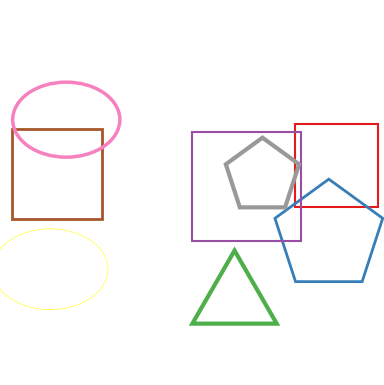[{"shape": "square", "thickness": 1.5, "radius": 0.54, "center": [0.874, 0.569]}, {"shape": "pentagon", "thickness": 2, "radius": 0.74, "center": [0.854, 0.388]}, {"shape": "triangle", "thickness": 3, "radius": 0.63, "center": [0.609, 0.223]}, {"shape": "square", "thickness": 1.5, "radius": 0.71, "center": [0.64, 0.516]}, {"shape": "oval", "thickness": 0.5, "radius": 0.75, "center": [0.13, 0.301]}, {"shape": "square", "thickness": 2, "radius": 0.58, "center": [0.148, 0.548]}, {"shape": "oval", "thickness": 2.5, "radius": 0.7, "center": [0.172, 0.689]}, {"shape": "pentagon", "thickness": 3, "radius": 0.5, "center": [0.682, 0.542]}]